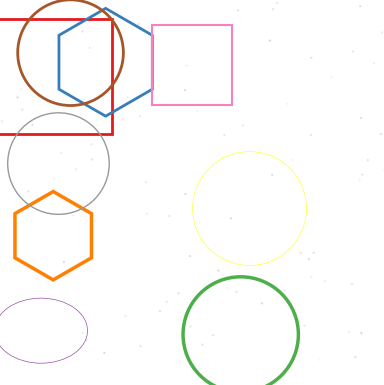[{"shape": "square", "thickness": 2, "radius": 0.75, "center": [0.143, 0.802]}, {"shape": "hexagon", "thickness": 2, "radius": 0.7, "center": [0.274, 0.838]}, {"shape": "circle", "thickness": 2.5, "radius": 0.75, "center": [0.625, 0.131]}, {"shape": "oval", "thickness": 0.5, "radius": 0.6, "center": [0.107, 0.141]}, {"shape": "hexagon", "thickness": 2.5, "radius": 0.57, "center": [0.138, 0.388]}, {"shape": "circle", "thickness": 0.5, "radius": 0.74, "center": [0.648, 0.458]}, {"shape": "circle", "thickness": 2, "radius": 0.69, "center": [0.183, 0.863]}, {"shape": "square", "thickness": 1.5, "radius": 0.52, "center": [0.499, 0.831]}, {"shape": "circle", "thickness": 1, "radius": 0.66, "center": [0.152, 0.575]}]